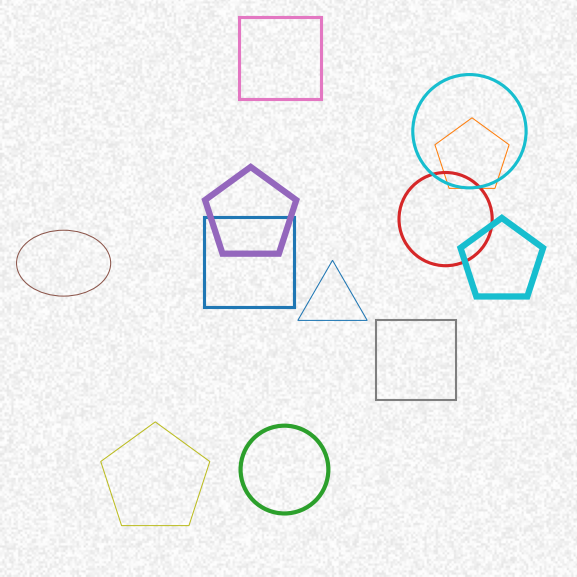[{"shape": "square", "thickness": 1.5, "radius": 0.39, "center": [0.431, 0.545]}, {"shape": "triangle", "thickness": 0.5, "radius": 0.35, "center": [0.576, 0.479]}, {"shape": "pentagon", "thickness": 0.5, "radius": 0.34, "center": [0.817, 0.728]}, {"shape": "circle", "thickness": 2, "radius": 0.38, "center": [0.493, 0.186]}, {"shape": "circle", "thickness": 1.5, "radius": 0.4, "center": [0.772, 0.62]}, {"shape": "pentagon", "thickness": 3, "radius": 0.42, "center": [0.434, 0.627]}, {"shape": "oval", "thickness": 0.5, "radius": 0.41, "center": [0.11, 0.543]}, {"shape": "square", "thickness": 1.5, "radius": 0.35, "center": [0.485, 0.898]}, {"shape": "square", "thickness": 1, "radius": 0.35, "center": [0.72, 0.376]}, {"shape": "pentagon", "thickness": 0.5, "radius": 0.5, "center": [0.269, 0.169]}, {"shape": "circle", "thickness": 1.5, "radius": 0.49, "center": [0.813, 0.772]}, {"shape": "pentagon", "thickness": 3, "radius": 0.38, "center": [0.869, 0.547]}]